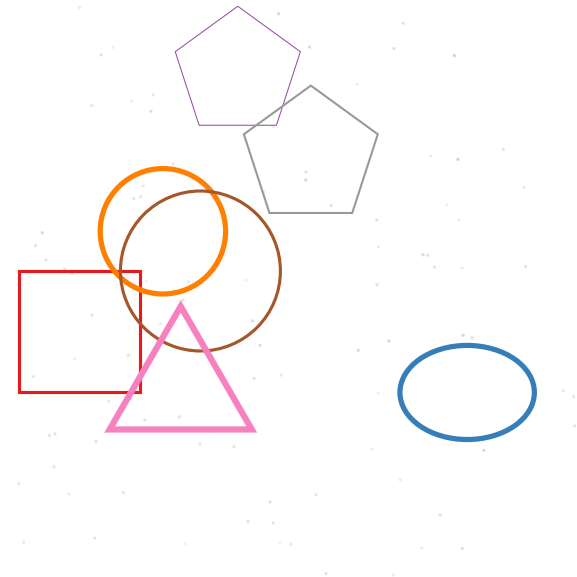[{"shape": "square", "thickness": 1.5, "radius": 0.52, "center": [0.138, 0.425]}, {"shape": "oval", "thickness": 2.5, "radius": 0.58, "center": [0.809, 0.32]}, {"shape": "pentagon", "thickness": 0.5, "radius": 0.57, "center": [0.412, 0.874]}, {"shape": "circle", "thickness": 2.5, "radius": 0.54, "center": [0.282, 0.599]}, {"shape": "circle", "thickness": 1.5, "radius": 0.69, "center": [0.347, 0.53]}, {"shape": "triangle", "thickness": 3, "radius": 0.71, "center": [0.313, 0.327]}, {"shape": "pentagon", "thickness": 1, "radius": 0.61, "center": [0.538, 0.729]}]